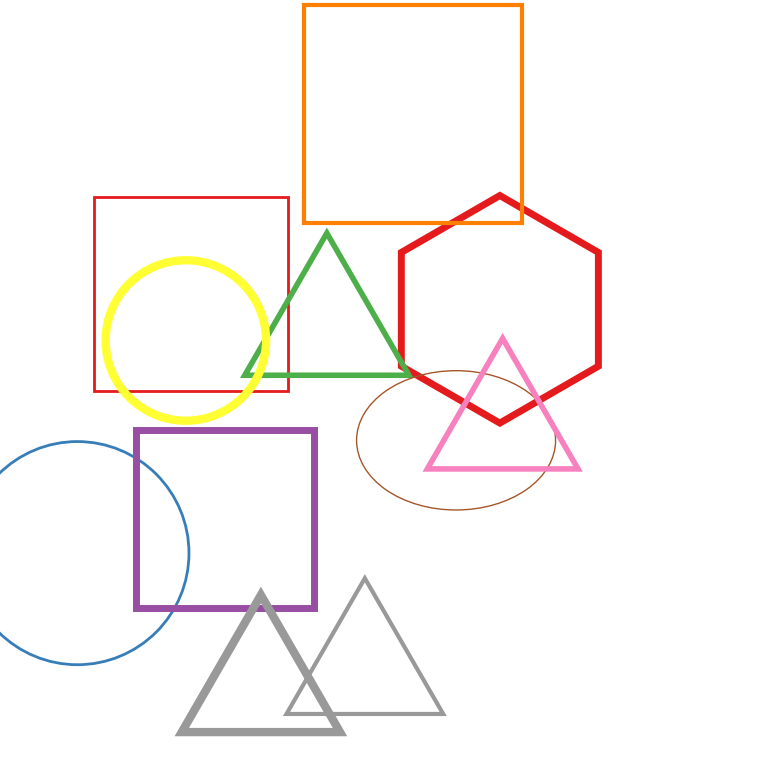[{"shape": "hexagon", "thickness": 2.5, "radius": 0.74, "center": [0.649, 0.598]}, {"shape": "square", "thickness": 1, "radius": 0.63, "center": [0.248, 0.618]}, {"shape": "circle", "thickness": 1, "radius": 0.72, "center": [0.101, 0.282]}, {"shape": "triangle", "thickness": 2, "radius": 0.62, "center": [0.424, 0.574]}, {"shape": "square", "thickness": 2.5, "radius": 0.58, "center": [0.292, 0.326]}, {"shape": "square", "thickness": 1.5, "radius": 0.71, "center": [0.537, 0.852]}, {"shape": "circle", "thickness": 3, "radius": 0.52, "center": [0.241, 0.558]}, {"shape": "oval", "thickness": 0.5, "radius": 0.65, "center": [0.592, 0.428]}, {"shape": "triangle", "thickness": 2, "radius": 0.56, "center": [0.653, 0.448]}, {"shape": "triangle", "thickness": 1.5, "radius": 0.59, "center": [0.474, 0.132]}, {"shape": "triangle", "thickness": 3, "radius": 0.59, "center": [0.339, 0.109]}]